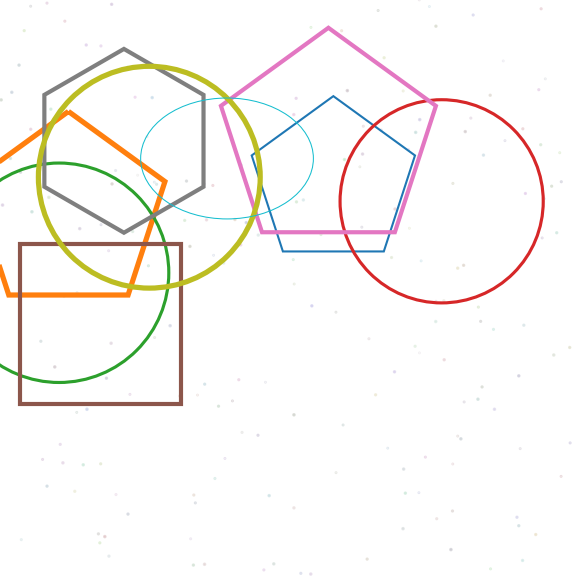[{"shape": "pentagon", "thickness": 1, "radius": 0.74, "center": [0.577, 0.684]}, {"shape": "pentagon", "thickness": 2.5, "radius": 0.88, "center": [0.118, 0.63]}, {"shape": "circle", "thickness": 1.5, "radius": 0.95, "center": [0.102, 0.527]}, {"shape": "circle", "thickness": 1.5, "radius": 0.88, "center": [0.765, 0.651]}, {"shape": "square", "thickness": 2, "radius": 0.69, "center": [0.174, 0.437]}, {"shape": "pentagon", "thickness": 2, "radius": 0.98, "center": [0.569, 0.755]}, {"shape": "hexagon", "thickness": 2, "radius": 0.8, "center": [0.215, 0.755]}, {"shape": "circle", "thickness": 2.5, "radius": 0.96, "center": [0.259, 0.692]}, {"shape": "oval", "thickness": 0.5, "radius": 0.75, "center": [0.393, 0.725]}]